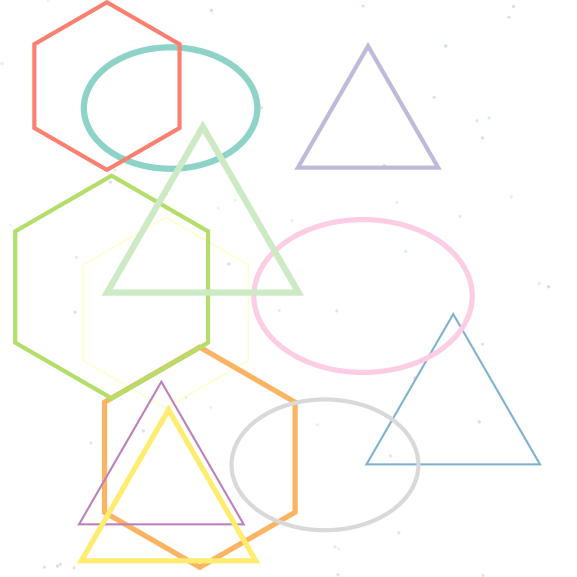[{"shape": "oval", "thickness": 3, "radius": 0.75, "center": [0.295, 0.812]}, {"shape": "hexagon", "thickness": 0.5, "radius": 0.83, "center": [0.287, 0.458]}, {"shape": "triangle", "thickness": 2, "radius": 0.7, "center": [0.637, 0.779]}, {"shape": "hexagon", "thickness": 2, "radius": 0.73, "center": [0.185, 0.85]}, {"shape": "triangle", "thickness": 1, "radius": 0.87, "center": [0.785, 0.282]}, {"shape": "hexagon", "thickness": 2.5, "radius": 0.95, "center": [0.346, 0.207]}, {"shape": "hexagon", "thickness": 2, "radius": 0.96, "center": [0.193, 0.502]}, {"shape": "oval", "thickness": 2.5, "radius": 0.95, "center": [0.629, 0.487]}, {"shape": "oval", "thickness": 2, "radius": 0.81, "center": [0.563, 0.194]}, {"shape": "triangle", "thickness": 1, "radius": 0.82, "center": [0.279, 0.174]}, {"shape": "triangle", "thickness": 3, "radius": 0.96, "center": [0.351, 0.588]}, {"shape": "triangle", "thickness": 2.5, "radius": 0.87, "center": [0.292, 0.115]}]